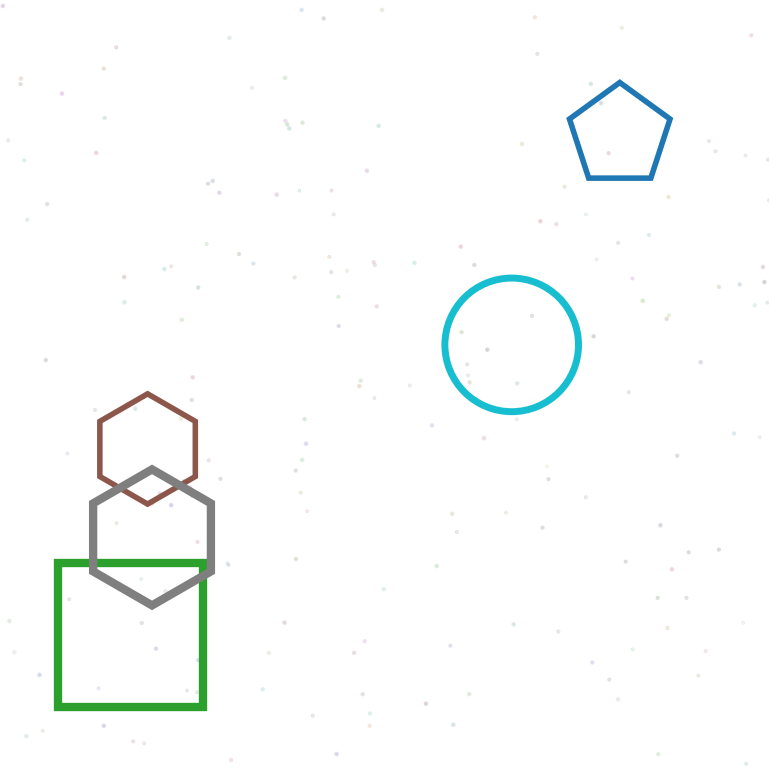[{"shape": "pentagon", "thickness": 2, "radius": 0.34, "center": [0.805, 0.824]}, {"shape": "square", "thickness": 3, "radius": 0.47, "center": [0.17, 0.175]}, {"shape": "hexagon", "thickness": 2, "radius": 0.36, "center": [0.192, 0.417]}, {"shape": "hexagon", "thickness": 3, "radius": 0.44, "center": [0.197, 0.302]}, {"shape": "circle", "thickness": 2.5, "radius": 0.43, "center": [0.665, 0.552]}]